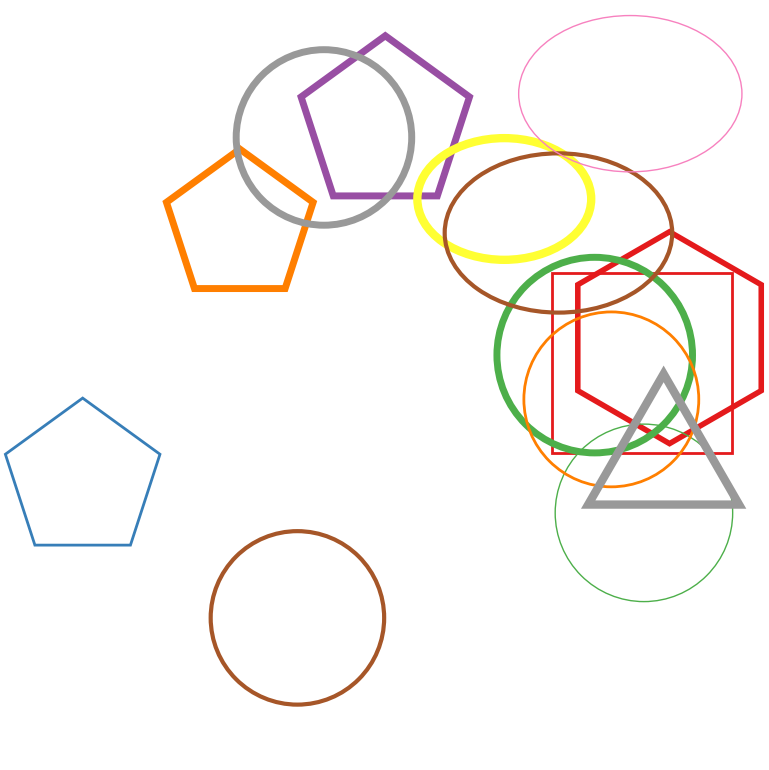[{"shape": "square", "thickness": 1, "radius": 0.58, "center": [0.834, 0.529]}, {"shape": "hexagon", "thickness": 2, "radius": 0.69, "center": [0.87, 0.561]}, {"shape": "pentagon", "thickness": 1, "radius": 0.53, "center": [0.107, 0.377]}, {"shape": "circle", "thickness": 0.5, "radius": 0.58, "center": [0.836, 0.334]}, {"shape": "circle", "thickness": 2.5, "radius": 0.63, "center": [0.772, 0.539]}, {"shape": "pentagon", "thickness": 2.5, "radius": 0.57, "center": [0.5, 0.839]}, {"shape": "circle", "thickness": 1, "radius": 0.57, "center": [0.794, 0.481]}, {"shape": "pentagon", "thickness": 2.5, "radius": 0.5, "center": [0.311, 0.706]}, {"shape": "oval", "thickness": 3, "radius": 0.56, "center": [0.655, 0.742]}, {"shape": "oval", "thickness": 1.5, "radius": 0.74, "center": [0.725, 0.697]}, {"shape": "circle", "thickness": 1.5, "radius": 0.56, "center": [0.386, 0.198]}, {"shape": "oval", "thickness": 0.5, "radius": 0.72, "center": [0.819, 0.878]}, {"shape": "triangle", "thickness": 3, "radius": 0.57, "center": [0.862, 0.401]}, {"shape": "circle", "thickness": 2.5, "radius": 0.57, "center": [0.421, 0.822]}]